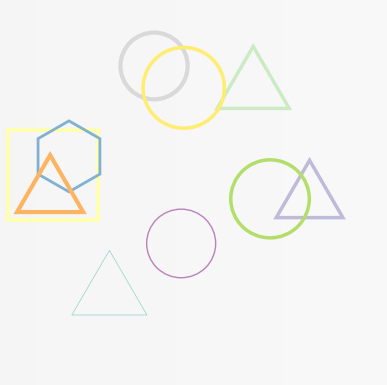[{"shape": "triangle", "thickness": 0.5, "radius": 0.56, "center": [0.282, 0.238]}, {"shape": "square", "thickness": 3, "radius": 0.58, "center": [0.136, 0.545]}, {"shape": "triangle", "thickness": 2.5, "radius": 0.5, "center": [0.799, 0.484]}, {"shape": "hexagon", "thickness": 2, "radius": 0.46, "center": [0.178, 0.594]}, {"shape": "triangle", "thickness": 3, "radius": 0.49, "center": [0.129, 0.499]}, {"shape": "circle", "thickness": 2.5, "radius": 0.51, "center": [0.697, 0.484]}, {"shape": "circle", "thickness": 3, "radius": 0.43, "center": [0.398, 0.829]}, {"shape": "circle", "thickness": 1, "radius": 0.45, "center": [0.468, 0.368]}, {"shape": "triangle", "thickness": 2.5, "radius": 0.54, "center": [0.653, 0.772]}, {"shape": "circle", "thickness": 2.5, "radius": 0.52, "center": [0.474, 0.772]}]